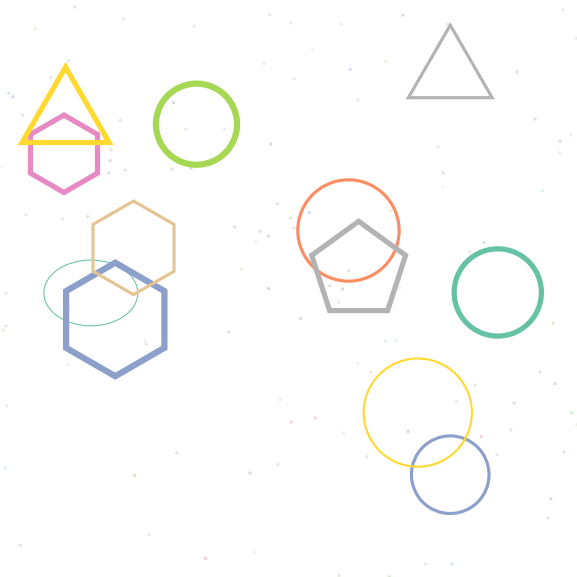[{"shape": "circle", "thickness": 2.5, "radius": 0.38, "center": [0.862, 0.493]}, {"shape": "oval", "thickness": 0.5, "radius": 0.41, "center": [0.157, 0.492]}, {"shape": "circle", "thickness": 1.5, "radius": 0.44, "center": [0.603, 0.6]}, {"shape": "circle", "thickness": 1.5, "radius": 0.34, "center": [0.78, 0.177]}, {"shape": "hexagon", "thickness": 3, "radius": 0.49, "center": [0.2, 0.446]}, {"shape": "hexagon", "thickness": 2.5, "radius": 0.34, "center": [0.111, 0.733]}, {"shape": "circle", "thickness": 3, "radius": 0.35, "center": [0.34, 0.784]}, {"shape": "circle", "thickness": 1, "radius": 0.47, "center": [0.723, 0.285]}, {"shape": "triangle", "thickness": 2.5, "radius": 0.44, "center": [0.114, 0.796]}, {"shape": "hexagon", "thickness": 1.5, "radius": 0.41, "center": [0.231, 0.57]}, {"shape": "pentagon", "thickness": 2.5, "radius": 0.43, "center": [0.621, 0.53]}, {"shape": "triangle", "thickness": 1.5, "radius": 0.42, "center": [0.78, 0.872]}]